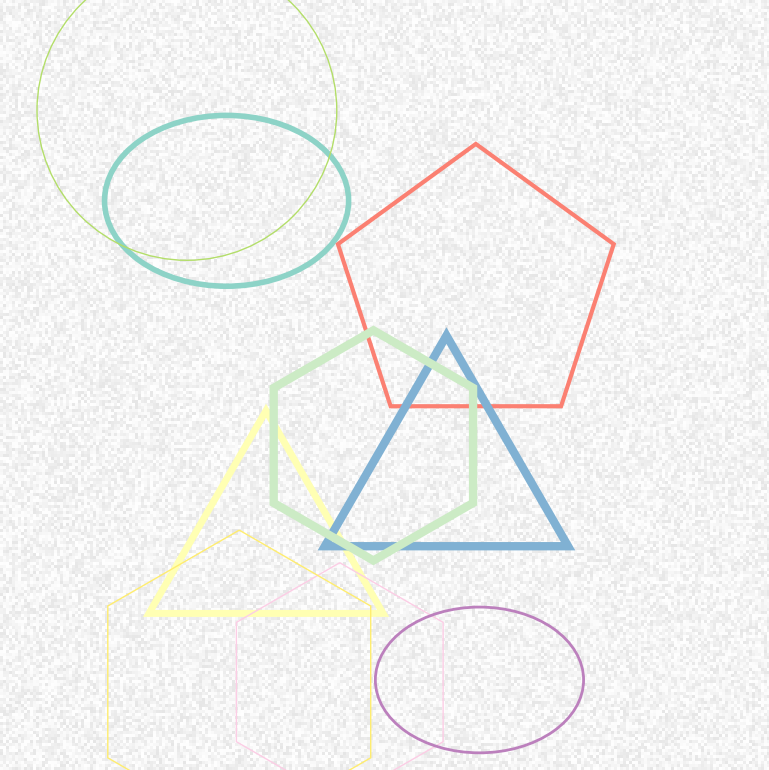[{"shape": "oval", "thickness": 2, "radius": 0.79, "center": [0.294, 0.739]}, {"shape": "triangle", "thickness": 2.5, "radius": 0.88, "center": [0.345, 0.291]}, {"shape": "pentagon", "thickness": 1.5, "radius": 0.94, "center": [0.618, 0.625]}, {"shape": "triangle", "thickness": 3, "radius": 0.91, "center": [0.58, 0.382]}, {"shape": "circle", "thickness": 0.5, "radius": 0.97, "center": [0.243, 0.857]}, {"shape": "hexagon", "thickness": 0.5, "radius": 0.77, "center": [0.441, 0.114]}, {"shape": "oval", "thickness": 1, "radius": 0.68, "center": [0.623, 0.117]}, {"shape": "hexagon", "thickness": 3, "radius": 0.75, "center": [0.485, 0.422]}, {"shape": "hexagon", "thickness": 0.5, "radius": 0.99, "center": [0.311, 0.114]}]